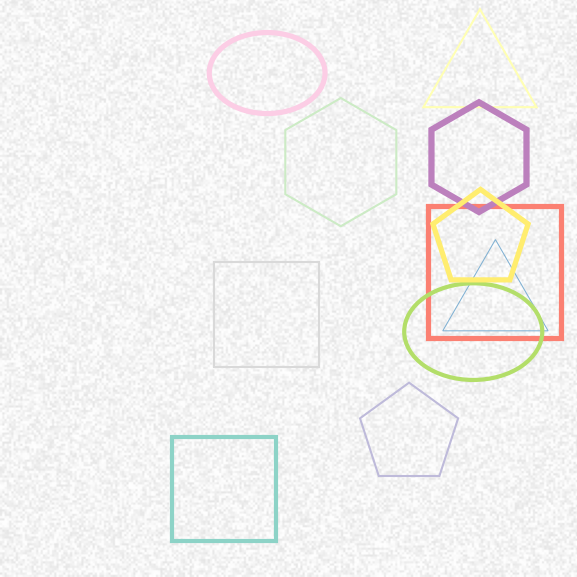[{"shape": "square", "thickness": 2, "radius": 0.45, "center": [0.388, 0.153]}, {"shape": "triangle", "thickness": 1, "radius": 0.57, "center": [0.831, 0.87]}, {"shape": "pentagon", "thickness": 1, "radius": 0.45, "center": [0.708, 0.247]}, {"shape": "square", "thickness": 2.5, "radius": 0.57, "center": [0.856, 0.528]}, {"shape": "triangle", "thickness": 0.5, "radius": 0.53, "center": [0.858, 0.479]}, {"shape": "oval", "thickness": 2, "radius": 0.6, "center": [0.819, 0.425]}, {"shape": "oval", "thickness": 2.5, "radius": 0.5, "center": [0.463, 0.873]}, {"shape": "square", "thickness": 1, "radius": 0.46, "center": [0.461, 0.454]}, {"shape": "hexagon", "thickness": 3, "radius": 0.48, "center": [0.829, 0.727]}, {"shape": "hexagon", "thickness": 1, "radius": 0.55, "center": [0.59, 0.718]}, {"shape": "pentagon", "thickness": 2.5, "radius": 0.43, "center": [0.832, 0.585]}]